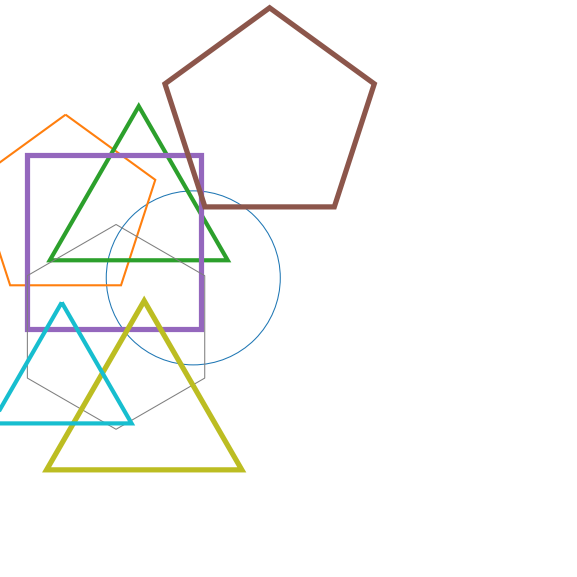[{"shape": "circle", "thickness": 0.5, "radius": 0.75, "center": [0.335, 0.518]}, {"shape": "pentagon", "thickness": 1, "radius": 0.82, "center": [0.114, 0.637]}, {"shape": "triangle", "thickness": 2, "radius": 0.89, "center": [0.24, 0.637]}, {"shape": "square", "thickness": 2.5, "radius": 0.75, "center": [0.197, 0.579]}, {"shape": "pentagon", "thickness": 2.5, "radius": 0.95, "center": [0.467, 0.795]}, {"shape": "hexagon", "thickness": 0.5, "radius": 0.89, "center": [0.201, 0.433]}, {"shape": "triangle", "thickness": 2.5, "radius": 0.98, "center": [0.25, 0.283]}, {"shape": "triangle", "thickness": 2, "radius": 0.7, "center": [0.107, 0.336]}]